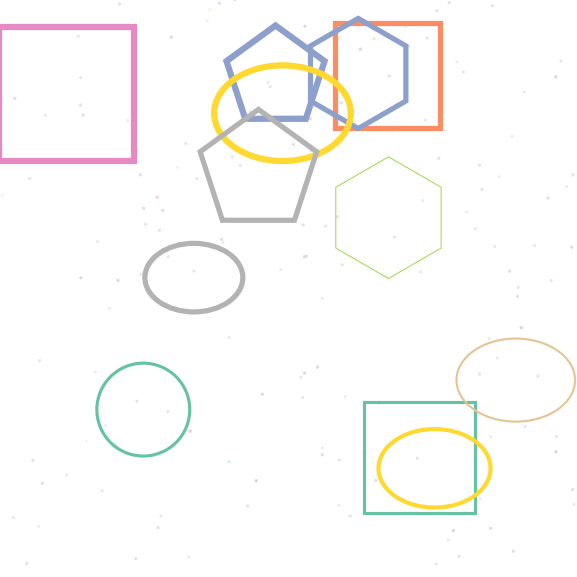[{"shape": "circle", "thickness": 1.5, "radius": 0.4, "center": [0.248, 0.29]}, {"shape": "square", "thickness": 1.5, "radius": 0.48, "center": [0.726, 0.207]}, {"shape": "square", "thickness": 2.5, "radius": 0.45, "center": [0.67, 0.868]}, {"shape": "hexagon", "thickness": 2.5, "radius": 0.48, "center": [0.62, 0.872]}, {"shape": "pentagon", "thickness": 3, "radius": 0.45, "center": [0.477, 0.866]}, {"shape": "square", "thickness": 3, "radius": 0.58, "center": [0.115, 0.836]}, {"shape": "hexagon", "thickness": 0.5, "radius": 0.53, "center": [0.673, 0.622]}, {"shape": "oval", "thickness": 3, "radius": 0.59, "center": [0.489, 0.803]}, {"shape": "oval", "thickness": 2, "radius": 0.49, "center": [0.752, 0.188]}, {"shape": "oval", "thickness": 1, "radius": 0.51, "center": [0.893, 0.341]}, {"shape": "oval", "thickness": 2.5, "radius": 0.42, "center": [0.336, 0.518]}, {"shape": "pentagon", "thickness": 2.5, "radius": 0.53, "center": [0.447, 0.704]}]